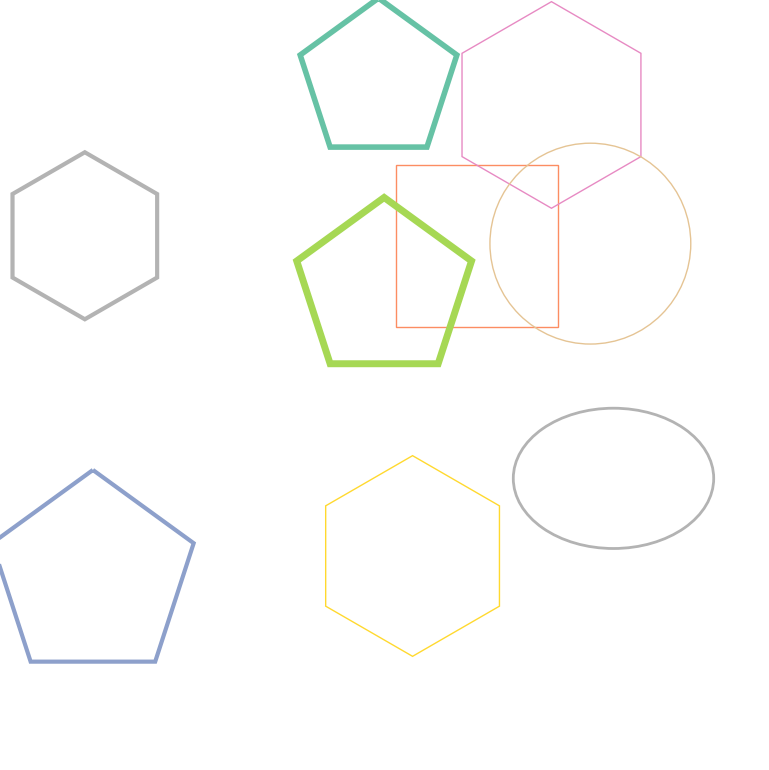[{"shape": "pentagon", "thickness": 2, "radius": 0.53, "center": [0.492, 0.896]}, {"shape": "square", "thickness": 0.5, "radius": 0.53, "center": [0.619, 0.68]}, {"shape": "pentagon", "thickness": 1.5, "radius": 0.69, "center": [0.121, 0.252]}, {"shape": "hexagon", "thickness": 0.5, "radius": 0.67, "center": [0.716, 0.864]}, {"shape": "pentagon", "thickness": 2.5, "radius": 0.6, "center": [0.499, 0.624]}, {"shape": "hexagon", "thickness": 0.5, "radius": 0.65, "center": [0.536, 0.278]}, {"shape": "circle", "thickness": 0.5, "radius": 0.65, "center": [0.767, 0.684]}, {"shape": "hexagon", "thickness": 1.5, "radius": 0.54, "center": [0.11, 0.694]}, {"shape": "oval", "thickness": 1, "radius": 0.65, "center": [0.797, 0.379]}]